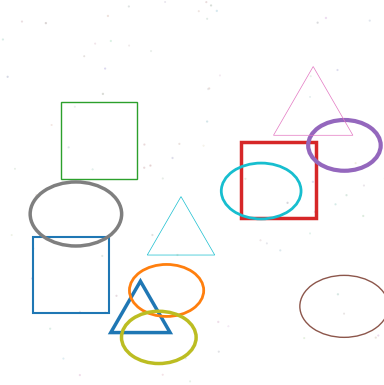[{"shape": "square", "thickness": 1.5, "radius": 0.49, "center": [0.185, 0.286]}, {"shape": "triangle", "thickness": 2.5, "radius": 0.44, "center": [0.365, 0.181]}, {"shape": "oval", "thickness": 2, "radius": 0.48, "center": [0.433, 0.246]}, {"shape": "square", "thickness": 1, "radius": 0.5, "center": [0.258, 0.635]}, {"shape": "square", "thickness": 2.5, "radius": 0.49, "center": [0.723, 0.532]}, {"shape": "oval", "thickness": 3, "radius": 0.47, "center": [0.895, 0.622]}, {"shape": "oval", "thickness": 1, "radius": 0.57, "center": [0.894, 0.204]}, {"shape": "triangle", "thickness": 0.5, "radius": 0.6, "center": [0.813, 0.708]}, {"shape": "oval", "thickness": 2.5, "radius": 0.59, "center": [0.197, 0.444]}, {"shape": "oval", "thickness": 2.5, "radius": 0.48, "center": [0.413, 0.124]}, {"shape": "triangle", "thickness": 0.5, "radius": 0.51, "center": [0.47, 0.388]}, {"shape": "oval", "thickness": 2, "radius": 0.52, "center": [0.678, 0.504]}]